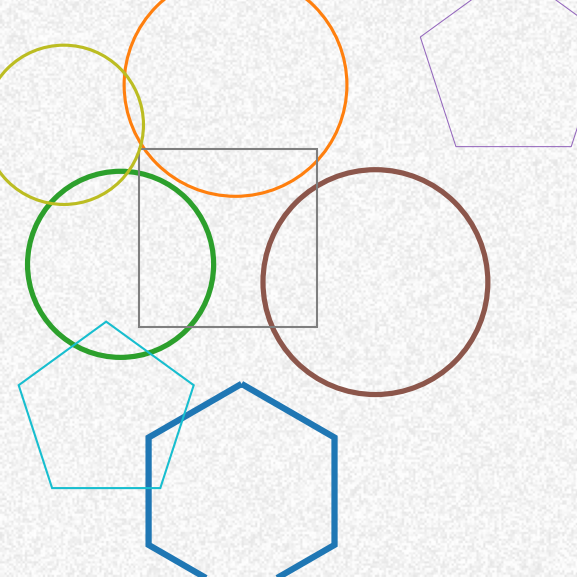[{"shape": "hexagon", "thickness": 3, "radius": 0.93, "center": [0.418, 0.149]}, {"shape": "circle", "thickness": 1.5, "radius": 0.96, "center": [0.408, 0.852]}, {"shape": "circle", "thickness": 2.5, "radius": 0.81, "center": [0.209, 0.541]}, {"shape": "pentagon", "thickness": 0.5, "radius": 0.85, "center": [0.889, 0.883]}, {"shape": "circle", "thickness": 2.5, "radius": 0.97, "center": [0.65, 0.511]}, {"shape": "square", "thickness": 1, "radius": 0.77, "center": [0.395, 0.587]}, {"shape": "circle", "thickness": 1.5, "radius": 0.69, "center": [0.111, 0.783]}, {"shape": "pentagon", "thickness": 1, "radius": 0.8, "center": [0.184, 0.283]}]